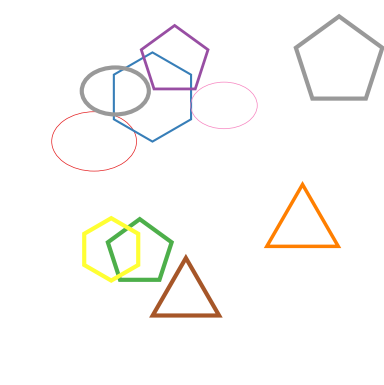[{"shape": "oval", "thickness": 0.5, "radius": 0.55, "center": [0.244, 0.633]}, {"shape": "hexagon", "thickness": 1.5, "radius": 0.58, "center": [0.396, 0.748]}, {"shape": "pentagon", "thickness": 3, "radius": 0.44, "center": [0.363, 0.344]}, {"shape": "pentagon", "thickness": 2, "radius": 0.46, "center": [0.454, 0.843]}, {"shape": "triangle", "thickness": 2.5, "radius": 0.54, "center": [0.786, 0.414]}, {"shape": "hexagon", "thickness": 3, "radius": 0.4, "center": [0.289, 0.352]}, {"shape": "triangle", "thickness": 3, "radius": 0.5, "center": [0.483, 0.23]}, {"shape": "oval", "thickness": 0.5, "radius": 0.43, "center": [0.582, 0.726]}, {"shape": "pentagon", "thickness": 3, "radius": 0.59, "center": [0.881, 0.839]}, {"shape": "oval", "thickness": 3, "radius": 0.44, "center": [0.299, 0.764]}]